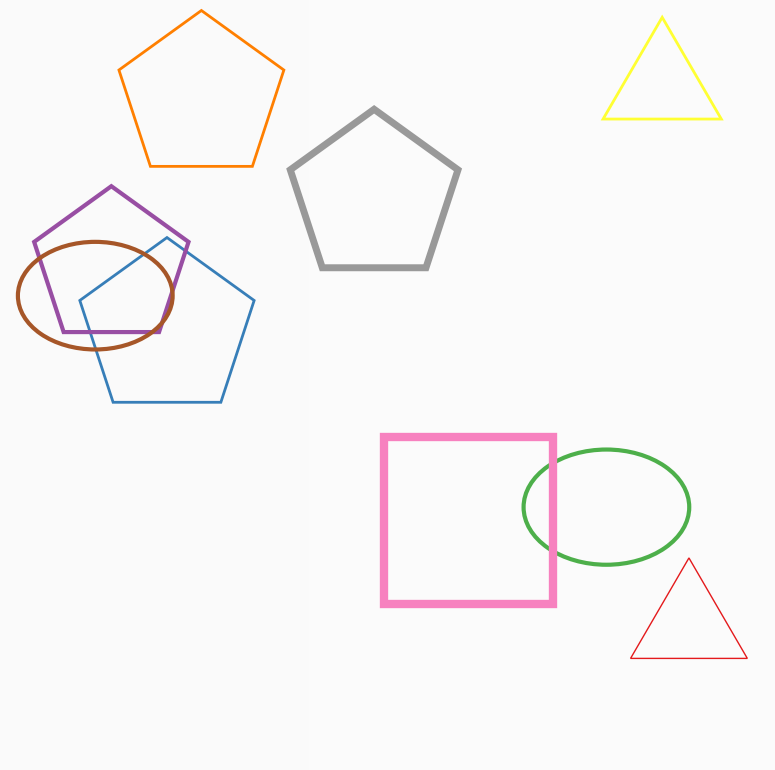[{"shape": "triangle", "thickness": 0.5, "radius": 0.43, "center": [0.889, 0.188]}, {"shape": "pentagon", "thickness": 1, "radius": 0.59, "center": [0.215, 0.573]}, {"shape": "oval", "thickness": 1.5, "radius": 0.53, "center": [0.782, 0.341]}, {"shape": "pentagon", "thickness": 1.5, "radius": 0.52, "center": [0.144, 0.653]}, {"shape": "pentagon", "thickness": 1, "radius": 0.56, "center": [0.26, 0.874]}, {"shape": "triangle", "thickness": 1, "radius": 0.44, "center": [0.854, 0.889]}, {"shape": "oval", "thickness": 1.5, "radius": 0.5, "center": [0.123, 0.616]}, {"shape": "square", "thickness": 3, "radius": 0.54, "center": [0.605, 0.324]}, {"shape": "pentagon", "thickness": 2.5, "radius": 0.57, "center": [0.483, 0.744]}]